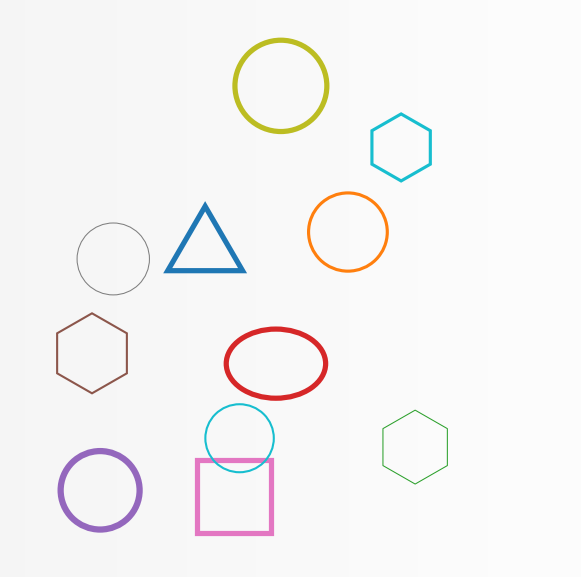[{"shape": "triangle", "thickness": 2.5, "radius": 0.37, "center": [0.353, 0.568]}, {"shape": "circle", "thickness": 1.5, "radius": 0.34, "center": [0.599, 0.597]}, {"shape": "hexagon", "thickness": 0.5, "radius": 0.32, "center": [0.714, 0.225]}, {"shape": "oval", "thickness": 2.5, "radius": 0.43, "center": [0.475, 0.369]}, {"shape": "circle", "thickness": 3, "radius": 0.34, "center": [0.172, 0.15]}, {"shape": "hexagon", "thickness": 1, "radius": 0.35, "center": [0.158, 0.387]}, {"shape": "square", "thickness": 2.5, "radius": 0.32, "center": [0.402, 0.139]}, {"shape": "circle", "thickness": 0.5, "radius": 0.31, "center": [0.195, 0.551]}, {"shape": "circle", "thickness": 2.5, "radius": 0.4, "center": [0.483, 0.85]}, {"shape": "circle", "thickness": 1, "radius": 0.29, "center": [0.412, 0.24]}, {"shape": "hexagon", "thickness": 1.5, "radius": 0.29, "center": [0.69, 0.744]}]